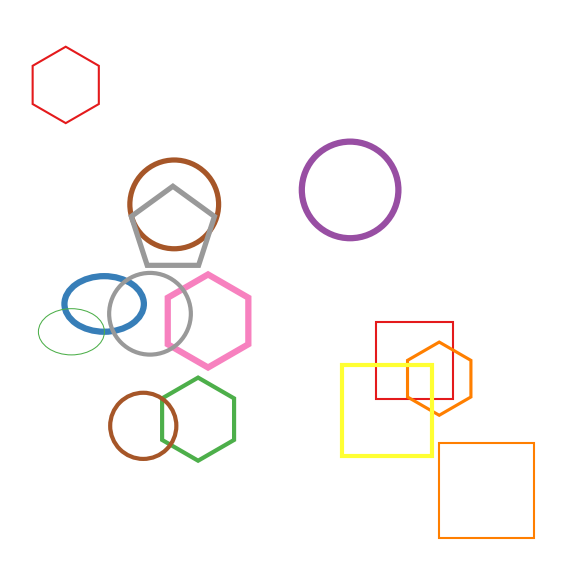[{"shape": "hexagon", "thickness": 1, "radius": 0.33, "center": [0.114, 0.852]}, {"shape": "square", "thickness": 1, "radius": 0.33, "center": [0.718, 0.374]}, {"shape": "oval", "thickness": 3, "radius": 0.34, "center": [0.18, 0.473]}, {"shape": "hexagon", "thickness": 2, "radius": 0.36, "center": [0.343, 0.273]}, {"shape": "oval", "thickness": 0.5, "radius": 0.29, "center": [0.124, 0.425]}, {"shape": "circle", "thickness": 3, "radius": 0.42, "center": [0.606, 0.67]}, {"shape": "square", "thickness": 1, "radius": 0.41, "center": [0.842, 0.15]}, {"shape": "hexagon", "thickness": 1.5, "radius": 0.32, "center": [0.761, 0.343]}, {"shape": "square", "thickness": 2, "radius": 0.39, "center": [0.67, 0.289]}, {"shape": "circle", "thickness": 2, "radius": 0.29, "center": [0.248, 0.262]}, {"shape": "circle", "thickness": 2.5, "radius": 0.38, "center": [0.302, 0.645]}, {"shape": "hexagon", "thickness": 3, "radius": 0.4, "center": [0.36, 0.443]}, {"shape": "pentagon", "thickness": 2.5, "radius": 0.38, "center": [0.299, 0.601]}, {"shape": "circle", "thickness": 2, "radius": 0.35, "center": [0.26, 0.456]}]